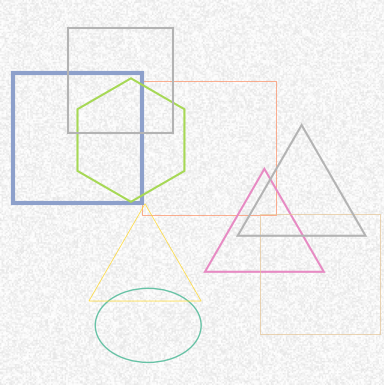[{"shape": "oval", "thickness": 1, "radius": 0.69, "center": [0.385, 0.155]}, {"shape": "square", "thickness": 0.5, "radius": 0.87, "center": [0.543, 0.615]}, {"shape": "square", "thickness": 3, "radius": 0.84, "center": [0.201, 0.642]}, {"shape": "triangle", "thickness": 1.5, "radius": 0.89, "center": [0.687, 0.383]}, {"shape": "hexagon", "thickness": 1.5, "radius": 0.8, "center": [0.34, 0.636]}, {"shape": "triangle", "thickness": 0.5, "radius": 0.84, "center": [0.377, 0.302]}, {"shape": "square", "thickness": 0.5, "radius": 0.78, "center": [0.831, 0.288]}, {"shape": "square", "thickness": 1.5, "radius": 0.68, "center": [0.313, 0.791]}, {"shape": "triangle", "thickness": 1.5, "radius": 0.96, "center": [0.783, 0.483]}]